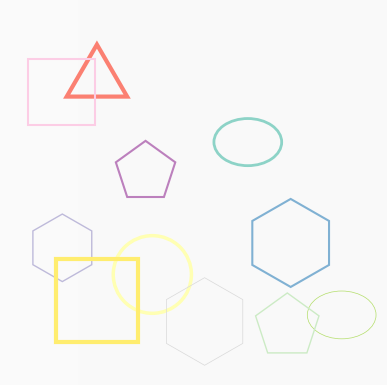[{"shape": "oval", "thickness": 2, "radius": 0.44, "center": [0.639, 0.631]}, {"shape": "circle", "thickness": 2.5, "radius": 0.5, "center": [0.393, 0.287]}, {"shape": "hexagon", "thickness": 1, "radius": 0.44, "center": [0.161, 0.356]}, {"shape": "triangle", "thickness": 3, "radius": 0.45, "center": [0.25, 0.794]}, {"shape": "hexagon", "thickness": 1.5, "radius": 0.57, "center": [0.75, 0.369]}, {"shape": "oval", "thickness": 0.5, "radius": 0.44, "center": [0.882, 0.182]}, {"shape": "square", "thickness": 1.5, "radius": 0.43, "center": [0.158, 0.761]}, {"shape": "hexagon", "thickness": 0.5, "radius": 0.57, "center": [0.528, 0.165]}, {"shape": "pentagon", "thickness": 1.5, "radius": 0.4, "center": [0.376, 0.554]}, {"shape": "pentagon", "thickness": 1, "radius": 0.43, "center": [0.741, 0.153]}, {"shape": "square", "thickness": 3, "radius": 0.53, "center": [0.25, 0.219]}]